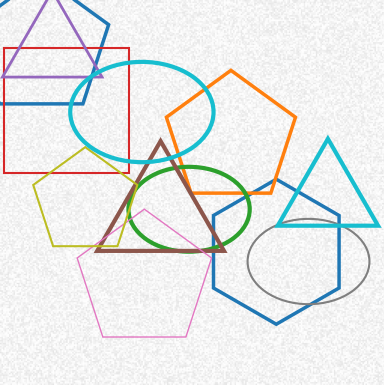[{"shape": "hexagon", "thickness": 2.5, "radius": 0.94, "center": [0.718, 0.346]}, {"shape": "pentagon", "thickness": 2.5, "radius": 0.92, "center": [0.107, 0.879]}, {"shape": "pentagon", "thickness": 2.5, "radius": 0.88, "center": [0.6, 0.641]}, {"shape": "oval", "thickness": 3, "radius": 0.79, "center": [0.491, 0.456]}, {"shape": "square", "thickness": 1.5, "radius": 0.81, "center": [0.173, 0.713]}, {"shape": "triangle", "thickness": 2, "radius": 0.75, "center": [0.136, 0.874]}, {"shape": "triangle", "thickness": 3, "radius": 0.95, "center": [0.417, 0.443]}, {"shape": "pentagon", "thickness": 1, "radius": 0.92, "center": [0.375, 0.273]}, {"shape": "oval", "thickness": 1.5, "radius": 0.79, "center": [0.801, 0.321]}, {"shape": "pentagon", "thickness": 1.5, "radius": 0.71, "center": [0.222, 0.476]}, {"shape": "oval", "thickness": 3, "radius": 0.93, "center": [0.369, 0.709]}, {"shape": "triangle", "thickness": 3, "radius": 0.75, "center": [0.852, 0.489]}]